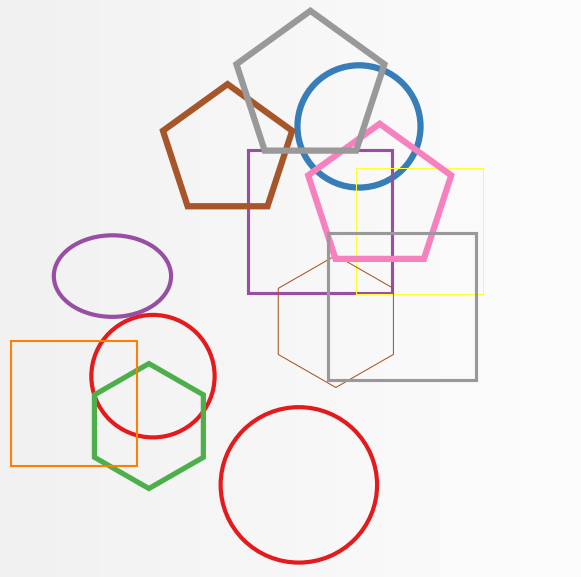[{"shape": "circle", "thickness": 2, "radius": 0.53, "center": [0.263, 0.348]}, {"shape": "circle", "thickness": 2, "radius": 0.67, "center": [0.514, 0.16]}, {"shape": "circle", "thickness": 3, "radius": 0.53, "center": [0.618, 0.78]}, {"shape": "hexagon", "thickness": 2.5, "radius": 0.54, "center": [0.256, 0.261]}, {"shape": "square", "thickness": 1.5, "radius": 0.62, "center": [0.551, 0.616]}, {"shape": "oval", "thickness": 2, "radius": 0.5, "center": [0.193, 0.521]}, {"shape": "square", "thickness": 1, "radius": 0.54, "center": [0.128, 0.3]}, {"shape": "square", "thickness": 0.5, "radius": 0.54, "center": [0.722, 0.6]}, {"shape": "pentagon", "thickness": 3, "radius": 0.58, "center": [0.392, 0.737]}, {"shape": "hexagon", "thickness": 0.5, "radius": 0.57, "center": [0.578, 0.443]}, {"shape": "pentagon", "thickness": 3, "radius": 0.65, "center": [0.653, 0.655]}, {"shape": "square", "thickness": 1.5, "radius": 0.64, "center": [0.691, 0.468]}, {"shape": "pentagon", "thickness": 3, "radius": 0.67, "center": [0.534, 0.847]}]